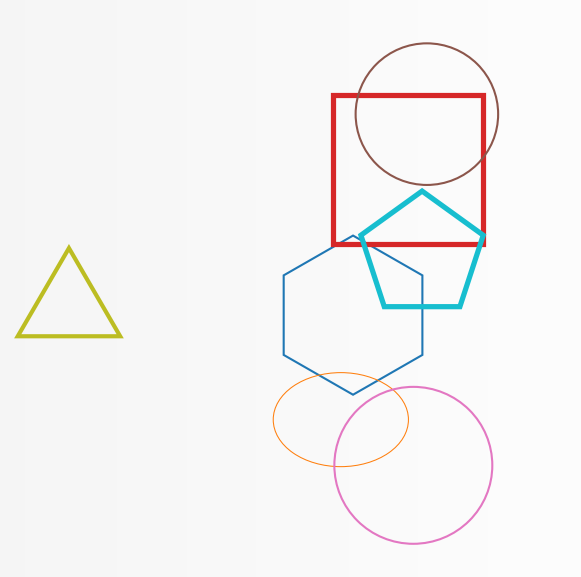[{"shape": "hexagon", "thickness": 1, "radius": 0.69, "center": [0.607, 0.453]}, {"shape": "oval", "thickness": 0.5, "radius": 0.58, "center": [0.586, 0.272]}, {"shape": "square", "thickness": 2.5, "radius": 0.65, "center": [0.702, 0.705]}, {"shape": "circle", "thickness": 1, "radius": 0.61, "center": [0.734, 0.801]}, {"shape": "circle", "thickness": 1, "radius": 0.68, "center": [0.711, 0.193]}, {"shape": "triangle", "thickness": 2, "radius": 0.51, "center": [0.119, 0.468]}, {"shape": "pentagon", "thickness": 2.5, "radius": 0.55, "center": [0.726, 0.558]}]